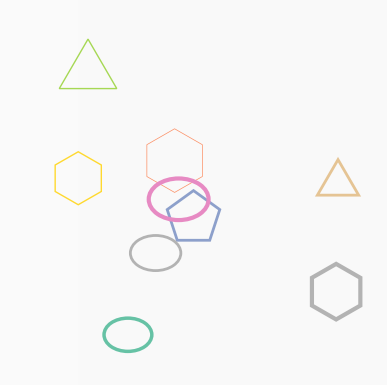[{"shape": "oval", "thickness": 2.5, "radius": 0.31, "center": [0.33, 0.13]}, {"shape": "hexagon", "thickness": 0.5, "radius": 0.41, "center": [0.451, 0.583]}, {"shape": "pentagon", "thickness": 2, "radius": 0.36, "center": [0.499, 0.434]}, {"shape": "oval", "thickness": 3, "radius": 0.39, "center": [0.461, 0.482]}, {"shape": "triangle", "thickness": 1, "radius": 0.43, "center": [0.227, 0.813]}, {"shape": "hexagon", "thickness": 1, "radius": 0.34, "center": [0.202, 0.537]}, {"shape": "triangle", "thickness": 2, "radius": 0.31, "center": [0.872, 0.524]}, {"shape": "oval", "thickness": 2, "radius": 0.33, "center": [0.402, 0.343]}, {"shape": "hexagon", "thickness": 3, "radius": 0.36, "center": [0.867, 0.242]}]